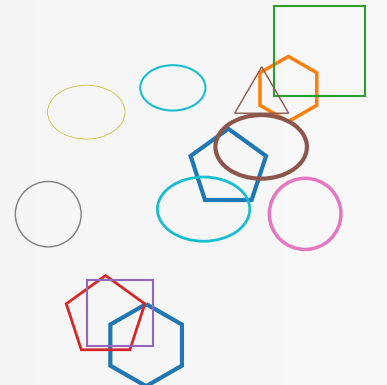[{"shape": "hexagon", "thickness": 3, "radius": 0.53, "center": [0.377, 0.104]}, {"shape": "pentagon", "thickness": 3, "radius": 0.51, "center": [0.589, 0.563]}, {"shape": "hexagon", "thickness": 2.5, "radius": 0.42, "center": [0.744, 0.769]}, {"shape": "square", "thickness": 1.5, "radius": 0.58, "center": [0.825, 0.867]}, {"shape": "pentagon", "thickness": 2, "radius": 0.53, "center": [0.272, 0.178]}, {"shape": "square", "thickness": 1.5, "radius": 0.43, "center": [0.31, 0.187]}, {"shape": "oval", "thickness": 3, "radius": 0.59, "center": [0.674, 0.619]}, {"shape": "triangle", "thickness": 1, "radius": 0.4, "center": [0.675, 0.746]}, {"shape": "circle", "thickness": 2.5, "radius": 0.46, "center": [0.787, 0.444]}, {"shape": "circle", "thickness": 1, "radius": 0.42, "center": [0.124, 0.444]}, {"shape": "oval", "thickness": 0.5, "radius": 0.5, "center": [0.223, 0.709]}, {"shape": "oval", "thickness": 1.5, "radius": 0.42, "center": [0.446, 0.772]}, {"shape": "oval", "thickness": 2, "radius": 0.6, "center": [0.525, 0.457]}]